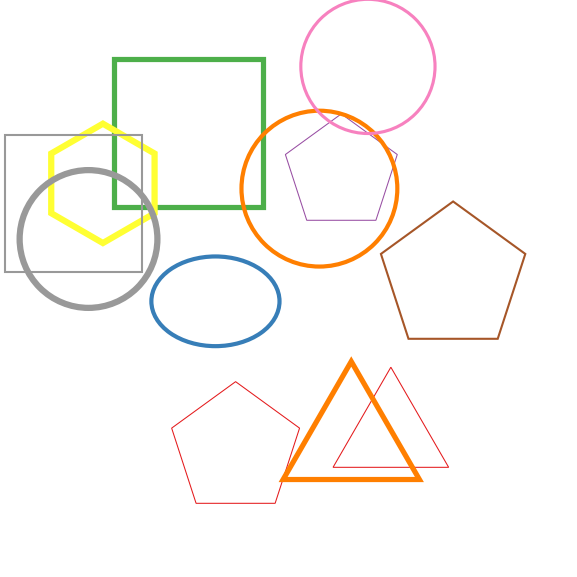[{"shape": "pentagon", "thickness": 0.5, "radius": 0.58, "center": [0.408, 0.222]}, {"shape": "triangle", "thickness": 0.5, "radius": 0.58, "center": [0.677, 0.248]}, {"shape": "oval", "thickness": 2, "radius": 0.55, "center": [0.373, 0.477]}, {"shape": "square", "thickness": 2.5, "radius": 0.64, "center": [0.326, 0.769]}, {"shape": "pentagon", "thickness": 0.5, "radius": 0.51, "center": [0.591, 0.7]}, {"shape": "circle", "thickness": 2, "radius": 0.67, "center": [0.553, 0.672]}, {"shape": "triangle", "thickness": 2.5, "radius": 0.68, "center": [0.608, 0.237]}, {"shape": "hexagon", "thickness": 3, "radius": 0.52, "center": [0.178, 0.682]}, {"shape": "pentagon", "thickness": 1, "radius": 0.66, "center": [0.785, 0.519]}, {"shape": "circle", "thickness": 1.5, "radius": 0.58, "center": [0.637, 0.884]}, {"shape": "square", "thickness": 1, "radius": 0.59, "center": [0.127, 0.646]}, {"shape": "circle", "thickness": 3, "radius": 0.6, "center": [0.153, 0.585]}]